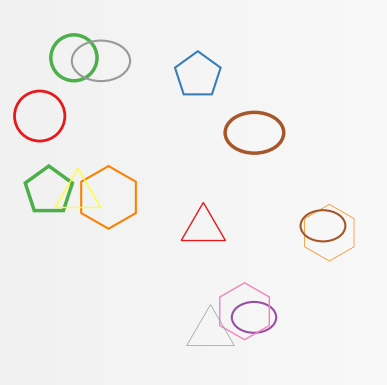[{"shape": "triangle", "thickness": 1, "radius": 0.33, "center": [0.525, 0.408]}, {"shape": "circle", "thickness": 2, "radius": 0.32, "center": [0.102, 0.699]}, {"shape": "pentagon", "thickness": 1.5, "radius": 0.31, "center": [0.51, 0.805]}, {"shape": "pentagon", "thickness": 2.5, "radius": 0.32, "center": [0.126, 0.505]}, {"shape": "circle", "thickness": 2.5, "radius": 0.3, "center": [0.191, 0.85]}, {"shape": "oval", "thickness": 1.5, "radius": 0.29, "center": [0.656, 0.176]}, {"shape": "hexagon", "thickness": 0.5, "radius": 0.37, "center": [0.85, 0.396]}, {"shape": "hexagon", "thickness": 1.5, "radius": 0.41, "center": [0.28, 0.487]}, {"shape": "triangle", "thickness": 1, "radius": 0.34, "center": [0.201, 0.495]}, {"shape": "oval", "thickness": 2.5, "radius": 0.38, "center": [0.657, 0.655]}, {"shape": "oval", "thickness": 1.5, "radius": 0.29, "center": [0.833, 0.413]}, {"shape": "hexagon", "thickness": 1, "radius": 0.37, "center": [0.631, 0.192]}, {"shape": "oval", "thickness": 1.5, "radius": 0.38, "center": [0.261, 0.842]}, {"shape": "triangle", "thickness": 0.5, "radius": 0.36, "center": [0.543, 0.138]}]